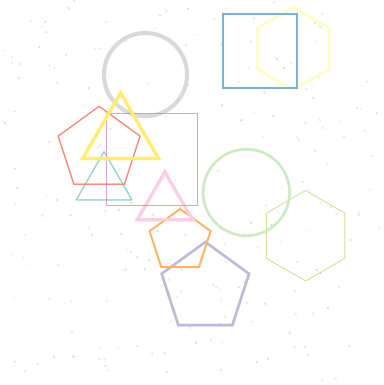[{"shape": "triangle", "thickness": 1, "radius": 0.42, "center": [0.27, 0.523]}, {"shape": "hexagon", "thickness": 1.5, "radius": 0.54, "center": [0.762, 0.874]}, {"shape": "pentagon", "thickness": 2, "radius": 0.6, "center": [0.533, 0.252]}, {"shape": "pentagon", "thickness": 1, "radius": 0.56, "center": [0.257, 0.612]}, {"shape": "square", "thickness": 1.5, "radius": 0.48, "center": [0.675, 0.867]}, {"shape": "pentagon", "thickness": 1.5, "radius": 0.42, "center": [0.468, 0.374]}, {"shape": "hexagon", "thickness": 0.5, "radius": 0.59, "center": [0.794, 0.388]}, {"shape": "triangle", "thickness": 2.5, "radius": 0.41, "center": [0.428, 0.471]}, {"shape": "circle", "thickness": 3, "radius": 0.54, "center": [0.378, 0.806]}, {"shape": "square", "thickness": 0.5, "radius": 0.6, "center": [0.393, 0.586]}, {"shape": "circle", "thickness": 2, "radius": 0.56, "center": [0.64, 0.5]}, {"shape": "triangle", "thickness": 2.5, "radius": 0.57, "center": [0.313, 0.645]}]